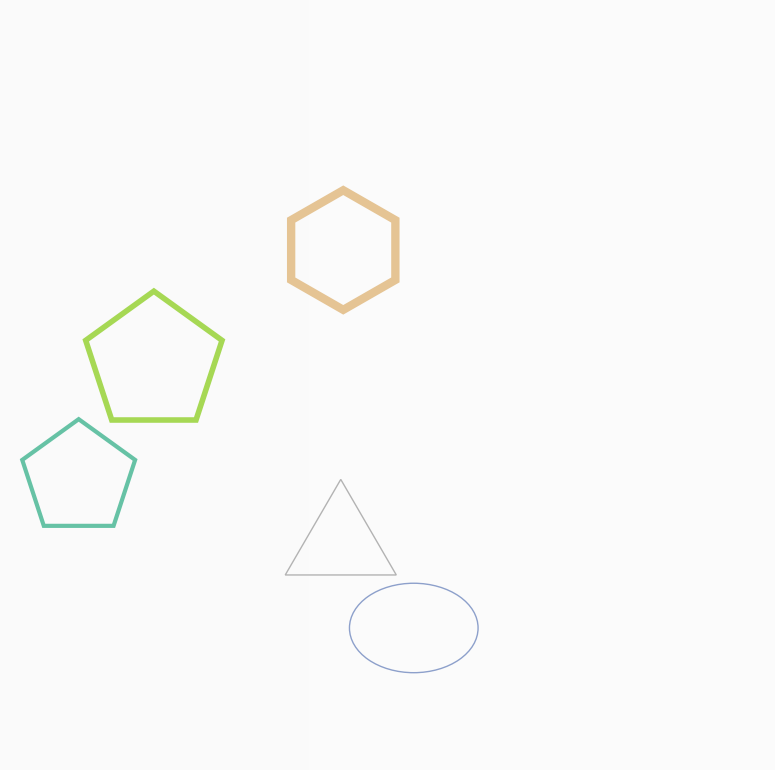[{"shape": "pentagon", "thickness": 1.5, "radius": 0.38, "center": [0.102, 0.379]}, {"shape": "oval", "thickness": 0.5, "radius": 0.41, "center": [0.534, 0.184]}, {"shape": "pentagon", "thickness": 2, "radius": 0.46, "center": [0.199, 0.529]}, {"shape": "hexagon", "thickness": 3, "radius": 0.39, "center": [0.443, 0.675]}, {"shape": "triangle", "thickness": 0.5, "radius": 0.41, "center": [0.44, 0.295]}]